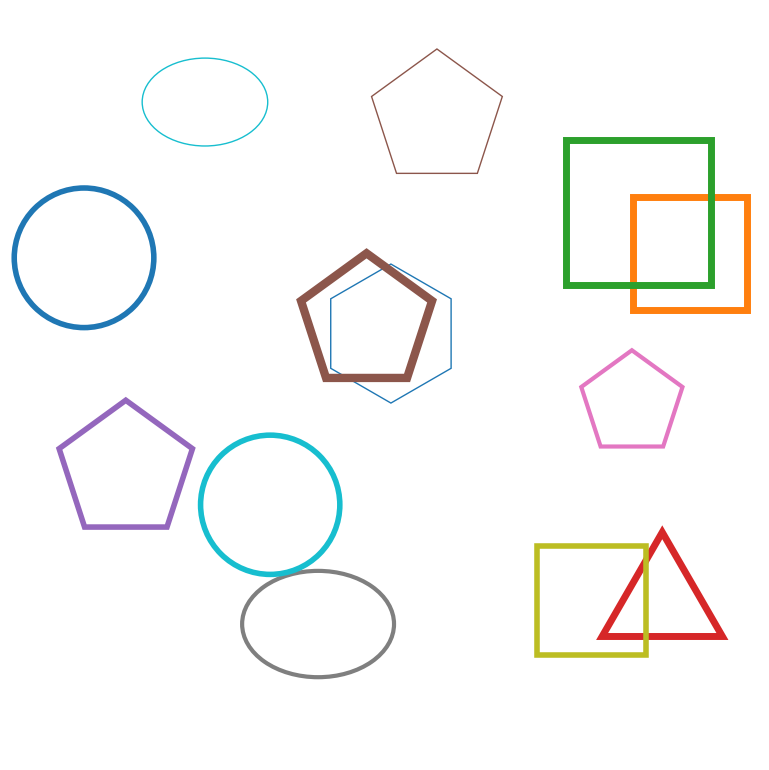[{"shape": "circle", "thickness": 2, "radius": 0.45, "center": [0.109, 0.665]}, {"shape": "hexagon", "thickness": 0.5, "radius": 0.45, "center": [0.508, 0.567]}, {"shape": "square", "thickness": 2.5, "radius": 0.37, "center": [0.896, 0.671]}, {"shape": "square", "thickness": 2.5, "radius": 0.47, "center": [0.829, 0.724]}, {"shape": "triangle", "thickness": 2.5, "radius": 0.45, "center": [0.86, 0.218]}, {"shape": "pentagon", "thickness": 2, "radius": 0.46, "center": [0.163, 0.389]}, {"shape": "pentagon", "thickness": 3, "radius": 0.45, "center": [0.476, 0.582]}, {"shape": "pentagon", "thickness": 0.5, "radius": 0.45, "center": [0.567, 0.847]}, {"shape": "pentagon", "thickness": 1.5, "radius": 0.35, "center": [0.821, 0.476]}, {"shape": "oval", "thickness": 1.5, "radius": 0.49, "center": [0.413, 0.19]}, {"shape": "square", "thickness": 2, "radius": 0.35, "center": [0.768, 0.22]}, {"shape": "oval", "thickness": 0.5, "radius": 0.41, "center": [0.266, 0.867]}, {"shape": "circle", "thickness": 2, "radius": 0.45, "center": [0.351, 0.344]}]